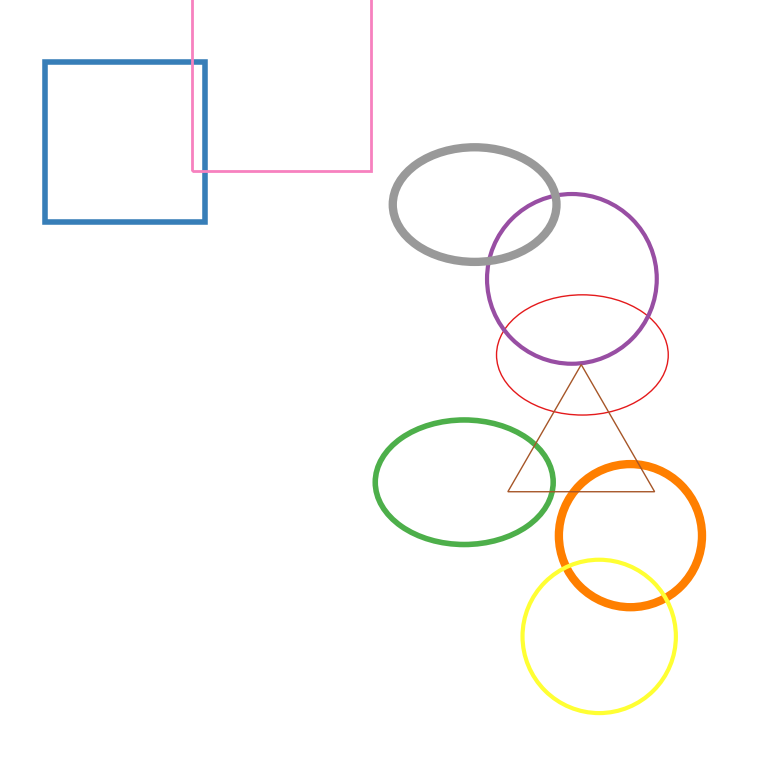[{"shape": "oval", "thickness": 0.5, "radius": 0.56, "center": [0.756, 0.539]}, {"shape": "square", "thickness": 2, "radius": 0.52, "center": [0.163, 0.816]}, {"shape": "oval", "thickness": 2, "radius": 0.58, "center": [0.603, 0.374]}, {"shape": "circle", "thickness": 1.5, "radius": 0.55, "center": [0.743, 0.638]}, {"shape": "circle", "thickness": 3, "radius": 0.46, "center": [0.819, 0.304]}, {"shape": "circle", "thickness": 1.5, "radius": 0.5, "center": [0.778, 0.173]}, {"shape": "triangle", "thickness": 0.5, "radius": 0.55, "center": [0.755, 0.416]}, {"shape": "square", "thickness": 1, "radius": 0.58, "center": [0.365, 0.895]}, {"shape": "oval", "thickness": 3, "radius": 0.53, "center": [0.616, 0.734]}]